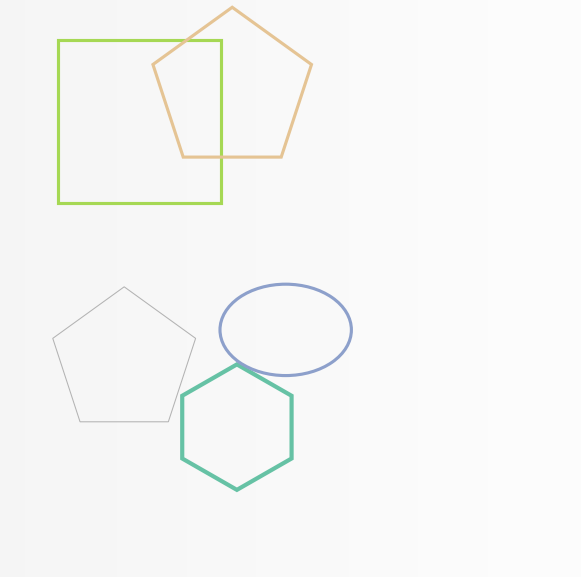[{"shape": "hexagon", "thickness": 2, "radius": 0.54, "center": [0.408, 0.26]}, {"shape": "oval", "thickness": 1.5, "radius": 0.57, "center": [0.492, 0.428]}, {"shape": "square", "thickness": 1.5, "radius": 0.7, "center": [0.24, 0.789]}, {"shape": "pentagon", "thickness": 1.5, "radius": 0.72, "center": [0.4, 0.843]}, {"shape": "pentagon", "thickness": 0.5, "radius": 0.65, "center": [0.214, 0.373]}]